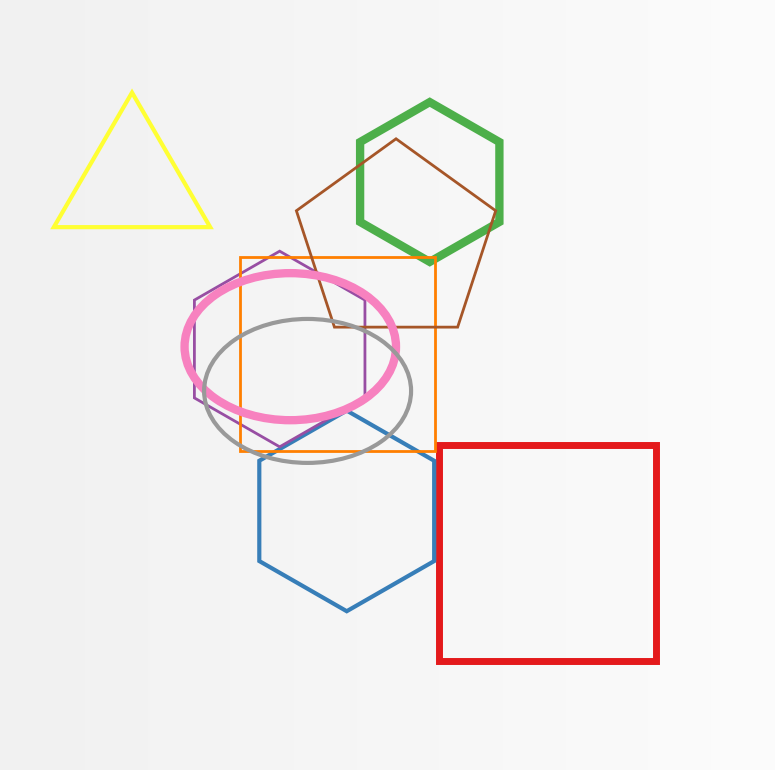[{"shape": "square", "thickness": 2.5, "radius": 0.7, "center": [0.706, 0.282]}, {"shape": "hexagon", "thickness": 1.5, "radius": 0.65, "center": [0.447, 0.336]}, {"shape": "hexagon", "thickness": 3, "radius": 0.52, "center": [0.555, 0.764]}, {"shape": "hexagon", "thickness": 1, "radius": 0.64, "center": [0.361, 0.547]}, {"shape": "square", "thickness": 1, "radius": 0.63, "center": [0.436, 0.54]}, {"shape": "triangle", "thickness": 1.5, "radius": 0.58, "center": [0.17, 0.763]}, {"shape": "pentagon", "thickness": 1, "radius": 0.68, "center": [0.511, 0.685]}, {"shape": "oval", "thickness": 3, "radius": 0.68, "center": [0.375, 0.55]}, {"shape": "oval", "thickness": 1.5, "radius": 0.67, "center": [0.397, 0.492]}]